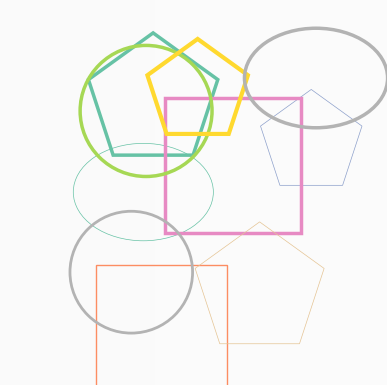[{"shape": "oval", "thickness": 0.5, "radius": 0.9, "center": [0.37, 0.501]}, {"shape": "pentagon", "thickness": 2.5, "radius": 0.88, "center": [0.395, 0.739]}, {"shape": "square", "thickness": 1, "radius": 0.85, "center": [0.416, 0.143]}, {"shape": "pentagon", "thickness": 0.5, "radius": 0.69, "center": [0.803, 0.63]}, {"shape": "square", "thickness": 2.5, "radius": 0.88, "center": [0.602, 0.571]}, {"shape": "circle", "thickness": 2.5, "radius": 0.85, "center": [0.377, 0.712]}, {"shape": "pentagon", "thickness": 3, "radius": 0.68, "center": [0.51, 0.762]}, {"shape": "pentagon", "thickness": 0.5, "radius": 0.87, "center": [0.67, 0.249]}, {"shape": "circle", "thickness": 2, "radius": 0.79, "center": [0.339, 0.293]}, {"shape": "oval", "thickness": 2.5, "radius": 0.92, "center": [0.816, 0.797]}]